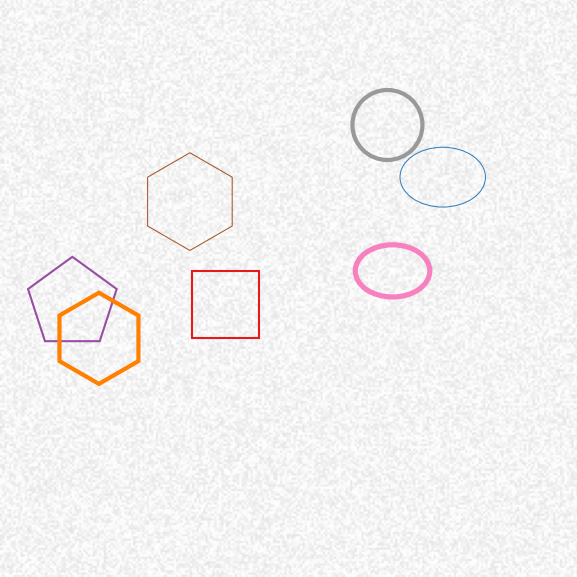[{"shape": "square", "thickness": 1, "radius": 0.29, "center": [0.39, 0.472]}, {"shape": "oval", "thickness": 0.5, "radius": 0.37, "center": [0.767, 0.692]}, {"shape": "pentagon", "thickness": 1, "radius": 0.4, "center": [0.125, 0.474]}, {"shape": "hexagon", "thickness": 2, "radius": 0.39, "center": [0.171, 0.413]}, {"shape": "hexagon", "thickness": 0.5, "radius": 0.42, "center": [0.329, 0.65]}, {"shape": "oval", "thickness": 2.5, "radius": 0.32, "center": [0.68, 0.53]}, {"shape": "circle", "thickness": 2, "radius": 0.3, "center": [0.671, 0.783]}]